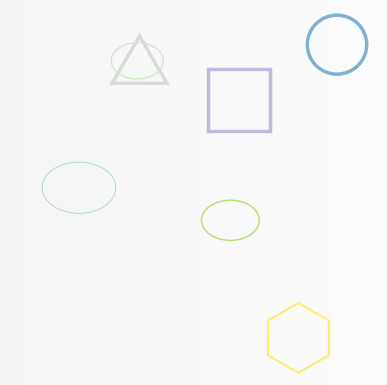[{"shape": "oval", "thickness": 0.5, "radius": 0.48, "center": [0.204, 0.512]}, {"shape": "square", "thickness": 2.5, "radius": 0.4, "center": [0.616, 0.74]}, {"shape": "circle", "thickness": 2.5, "radius": 0.38, "center": [0.87, 0.884]}, {"shape": "oval", "thickness": 1, "radius": 0.37, "center": [0.595, 0.428]}, {"shape": "triangle", "thickness": 2.5, "radius": 0.41, "center": [0.36, 0.825]}, {"shape": "oval", "thickness": 1, "radius": 0.34, "center": [0.354, 0.842]}, {"shape": "hexagon", "thickness": 1.5, "radius": 0.45, "center": [0.77, 0.123]}]